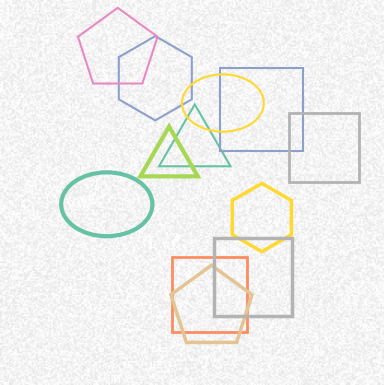[{"shape": "oval", "thickness": 3, "radius": 0.59, "center": [0.277, 0.469]}, {"shape": "triangle", "thickness": 1.5, "radius": 0.54, "center": [0.506, 0.622]}, {"shape": "square", "thickness": 2, "radius": 0.49, "center": [0.543, 0.234]}, {"shape": "hexagon", "thickness": 1.5, "radius": 0.55, "center": [0.403, 0.797]}, {"shape": "square", "thickness": 1.5, "radius": 0.54, "center": [0.679, 0.715]}, {"shape": "pentagon", "thickness": 1.5, "radius": 0.54, "center": [0.306, 0.871]}, {"shape": "triangle", "thickness": 3, "radius": 0.43, "center": [0.439, 0.585]}, {"shape": "hexagon", "thickness": 2.5, "radius": 0.44, "center": [0.68, 0.435]}, {"shape": "oval", "thickness": 1.5, "radius": 0.53, "center": [0.579, 0.732]}, {"shape": "pentagon", "thickness": 2.5, "radius": 0.55, "center": [0.549, 0.2]}, {"shape": "square", "thickness": 2, "radius": 0.45, "center": [0.842, 0.617]}, {"shape": "square", "thickness": 2.5, "radius": 0.5, "center": [0.657, 0.28]}]